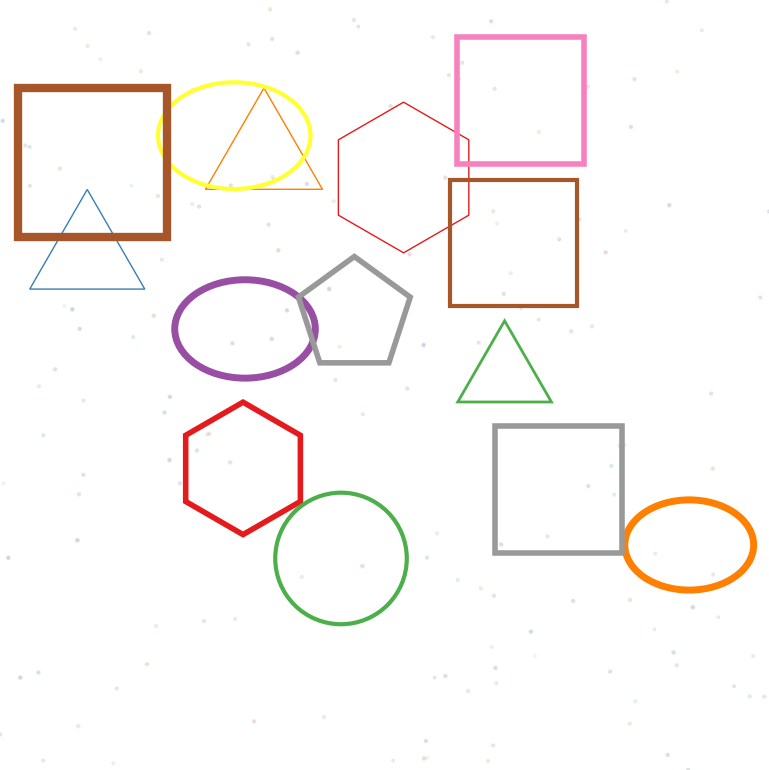[{"shape": "hexagon", "thickness": 2, "radius": 0.43, "center": [0.316, 0.392]}, {"shape": "hexagon", "thickness": 0.5, "radius": 0.49, "center": [0.524, 0.769]}, {"shape": "triangle", "thickness": 0.5, "radius": 0.43, "center": [0.113, 0.668]}, {"shape": "circle", "thickness": 1.5, "radius": 0.43, "center": [0.443, 0.275]}, {"shape": "triangle", "thickness": 1, "radius": 0.35, "center": [0.655, 0.513]}, {"shape": "oval", "thickness": 2.5, "radius": 0.46, "center": [0.318, 0.573]}, {"shape": "triangle", "thickness": 0.5, "radius": 0.44, "center": [0.343, 0.798]}, {"shape": "oval", "thickness": 2.5, "radius": 0.42, "center": [0.895, 0.292]}, {"shape": "oval", "thickness": 1.5, "radius": 0.49, "center": [0.304, 0.824]}, {"shape": "square", "thickness": 1.5, "radius": 0.41, "center": [0.667, 0.684]}, {"shape": "square", "thickness": 3, "radius": 0.48, "center": [0.121, 0.789]}, {"shape": "square", "thickness": 2, "radius": 0.41, "center": [0.675, 0.869]}, {"shape": "square", "thickness": 2, "radius": 0.41, "center": [0.725, 0.364]}, {"shape": "pentagon", "thickness": 2, "radius": 0.38, "center": [0.46, 0.591]}]